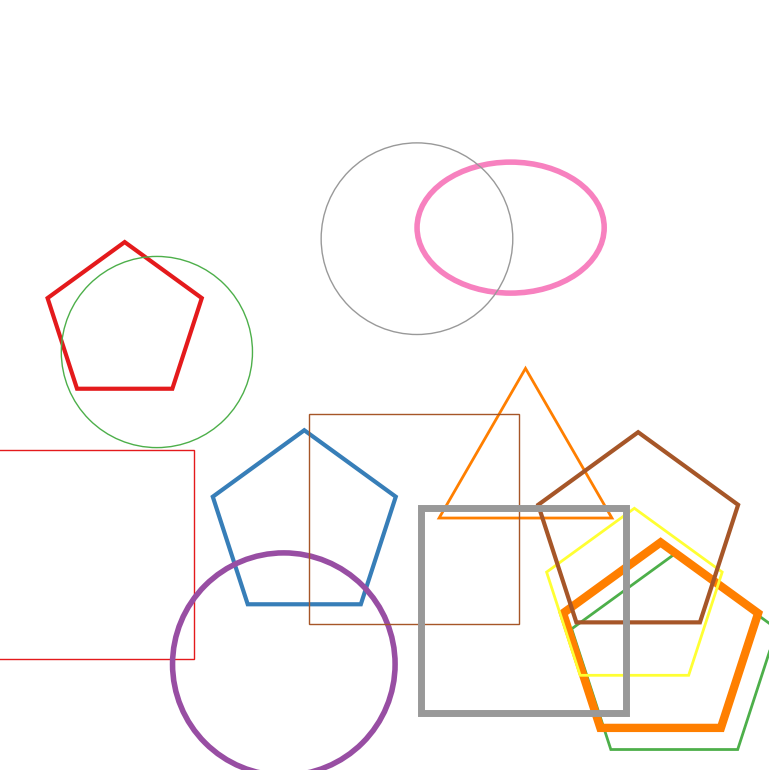[{"shape": "pentagon", "thickness": 1.5, "radius": 0.53, "center": [0.162, 0.58]}, {"shape": "square", "thickness": 0.5, "radius": 0.68, "center": [0.117, 0.28]}, {"shape": "pentagon", "thickness": 1.5, "radius": 0.62, "center": [0.395, 0.316]}, {"shape": "pentagon", "thickness": 1, "radius": 0.7, "center": [0.876, 0.14]}, {"shape": "circle", "thickness": 0.5, "radius": 0.62, "center": [0.204, 0.543]}, {"shape": "circle", "thickness": 2, "radius": 0.72, "center": [0.369, 0.137]}, {"shape": "triangle", "thickness": 1, "radius": 0.65, "center": [0.682, 0.392]}, {"shape": "pentagon", "thickness": 3, "radius": 0.67, "center": [0.858, 0.162]}, {"shape": "pentagon", "thickness": 1, "radius": 0.6, "center": [0.824, 0.22]}, {"shape": "square", "thickness": 0.5, "radius": 0.68, "center": [0.538, 0.326]}, {"shape": "pentagon", "thickness": 1.5, "radius": 0.68, "center": [0.829, 0.302]}, {"shape": "oval", "thickness": 2, "radius": 0.61, "center": [0.663, 0.704]}, {"shape": "circle", "thickness": 0.5, "radius": 0.62, "center": [0.542, 0.69]}, {"shape": "square", "thickness": 2.5, "radius": 0.66, "center": [0.68, 0.207]}]